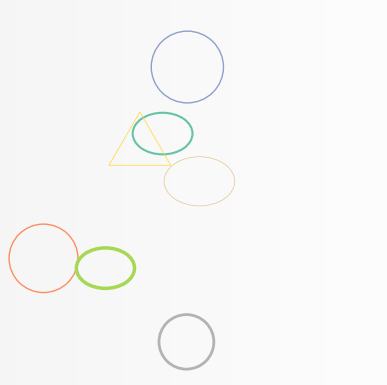[{"shape": "oval", "thickness": 1.5, "radius": 0.39, "center": [0.42, 0.653]}, {"shape": "circle", "thickness": 1, "radius": 0.44, "center": [0.112, 0.329]}, {"shape": "circle", "thickness": 1, "radius": 0.47, "center": [0.484, 0.826]}, {"shape": "oval", "thickness": 2.5, "radius": 0.38, "center": [0.272, 0.304]}, {"shape": "triangle", "thickness": 0.5, "radius": 0.46, "center": [0.361, 0.617]}, {"shape": "oval", "thickness": 0.5, "radius": 0.46, "center": [0.515, 0.529]}, {"shape": "circle", "thickness": 2, "radius": 0.35, "center": [0.481, 0.112]}]